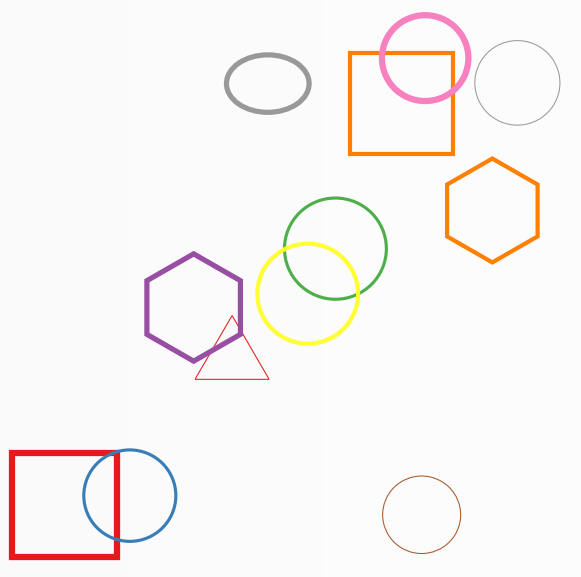[{"shape": "triangle", "thickness": 0.5, "radius": 0.37, "center": [0.399, 0.379]}, {"shape": "square", "thickness": 3, "radius": 0.45, "center": [0.111, 0.125]}, {"shape": "circle", "thickness": 1.5, "radius": 0.4, "center": [0.223, 0.141]}, {"shape": "circle", "thickness": 1.5, "radius": 0.44, "center": [0.577, 0.569]}, {"shape": "hexagon", "thickness": 2.5, "radius": 0.46, "center": [0.333, 0.467]}, {"shape": "hexagon", "thickness": 2, "radius": 0.45, "center": [0.847, 0.635]}, {"shape": "square", "thickness": 2, "radius": 0.44, "center": [0.691, 0.82]}, {"shape": "circle", "thickness": 2, "radius": 0.43, "center": [0.529, 0.491]}, {"shape": "circle", "thickness": 0.5, "radius": 0.34, "center": [0.725, 0.108]}, {"shape": "circle", "thickness": 3, "radius": 0.37, "center": [0.731, 0.898]}, {"shape": "circle", "thickness": 0.5, "radius": 0.37, "center": [0.89, 0.856]}, {"shape": "oval", "thickness": 2.5, "radius": 0.36, "center": [0.461, 0.854]}]